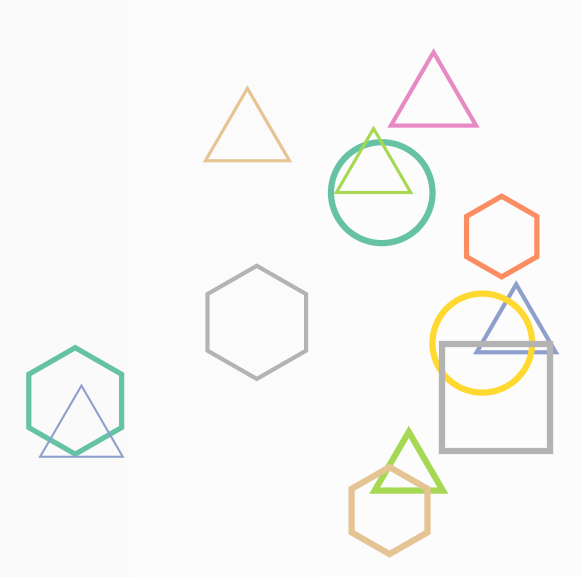[{"shape": "hexagon", "thickness": 2.5, "radius": 0.46, "center": [0.129, 0.305]}, {"shape": "circle", "thickness": 3, "radius": 0.44, "center": [0.657, 0.665]}, {"shape": "hexagon", "thickness": 2.5, "radius": 0.35, "center": [0.863, 0.59]}, {"shape": "triangle", "thickness": 1, "radius": 0.41, "center": [0.14, 0.249]}, {"shape": "triangle", "thickness": 2, "radius": 0.39, "center": [0.888, 0.428]}, {"shape": "triangle", "thickness": 2, "radius": 0.42, "center": [0.746, 0.824]}, {"shape": "triangle", "thickness": 1.5, "radius": 0.37, "center": [0.643, 0.703]}, {"shape": "triangle", "thickness": 3, "radius": 0.34, "center": [0.703, 0.184]}, {"shape": "circle", "thickness": 3, "radius": 0.43, "center": [0.83, 0.405]}, {"shape": "hexagon", "thickness": 3, "radius": 0.38, "center": [0.67, 0.115]}, {"shape": "triangle", "thickness": 1.5, "radius": 0.42, "center": [0.426, 0.763]}, {"shape": "square", "thickness": 3, "radius": 0.46, "center": [0.853, 0.311]}, {"shape": "hexagon", "thickness": 2, "radius": 0.49, "center": [0.442, 0.441]}]